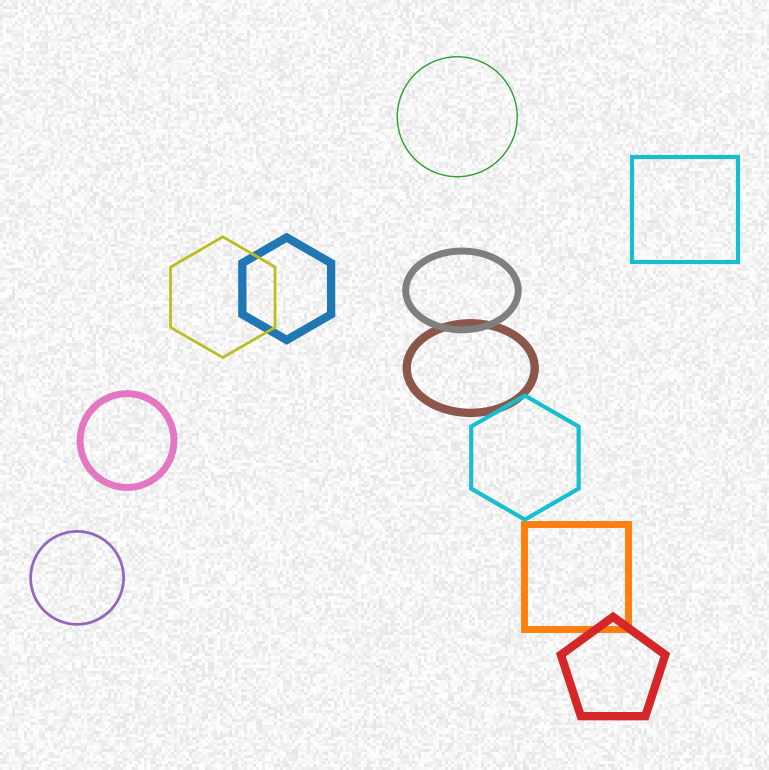[{"shape": "hexagon", "thickness": 3, "radius": 0.33, "center": [0.372, 0.625]}, {"shape": "square", "thickness": 2.5, "radius": 0.34, "center": [0.748, 0.252]}, {"shape": "circle", "thickness": 0.5, "radius": 0.39, "center": [0.594, 0.848]}, {"shape": "pentagon", "thickness": 3, "radius": 0.36, "center": [0.796, 0.128]}, {"shape": "circle", "thickness": 1, "radius": 0.3, "center": [0.1, 0.25]}, {"shape": "oval", "thickness": 3, "radius": 0.42, "center": [0.611, 0.522]}, {"shape": "circle", "thickness": 2.5, "radius": 0.3, "center": [0.165, 0.428]}, {"shape": "oval", "thickness": 2.5, "radius": 0.37, "center": [0.6, 0.623]}, {"shape": "hexagon", "thickness": 1, "radius": 0.39, "center": [0.289, 0.614]}, {"shape": "hexagon", "thickness": 1.5, "radius": 0.4, "center": [0.682, 0.406]}, {"shape": "square", "thickness": 1.5, "radius": 0.34, "center": [0.89, 0.728]}]